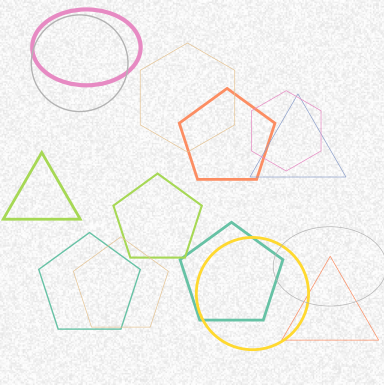[{"shape": "pentagon", "thickness": 2, "radius": 0.7, "center": [0.601, 0.282]}, {"shape": "pentagon", "thickness": 1, "radius": 0.69, "center": [0.233, 0.257]}, {"shape": "pentagon", "thickness": 2, "radius": 0.65, "center": [0.59, 0.64]}, {"shape": "triangle", "thickness": 0.5, "radius": 0.73, "center": [0.858, 0.189]}, {"shape": "triangle", "thickness": 0.5, "radius": 0.72, "center": [0.774, 0.612]}, {"shape": "oval", "thickness": 3, "radius": 0.7, "center": [0.225, 0.877]}, {"shape": "hexagon", "thickness": 0.5, "radius": 0.52, "center": [0.743, 0.66]}, {"shape": "pentagon", "thickness": 1.5, "radius": 0.6, "center": [0.409, 0.429]}, {"shape": "triangle", "thickness": 2, "radius": 0.58, "center": [0.108, 0.488]}, {"shape": "circle", "thickness": 2, "radius": 0.73, "center": [0.656, 0.237]}, {"shape": "pentagon", "thickness": 0.5, "radius": 0.65, "center": [0.314, 0.255]}, {"shape": "hexagon", "thickness": 0.5, "radius": 0.71, "center": [0.487, 0.747]}, {"shape": "oval", "thickness": 0.5, "radius": 0.74, "center": [0.857, 0.308]}, {"shape": "circle", "thickness": 1, "radius": 0.63, "center": [0.207, 0.836]}]